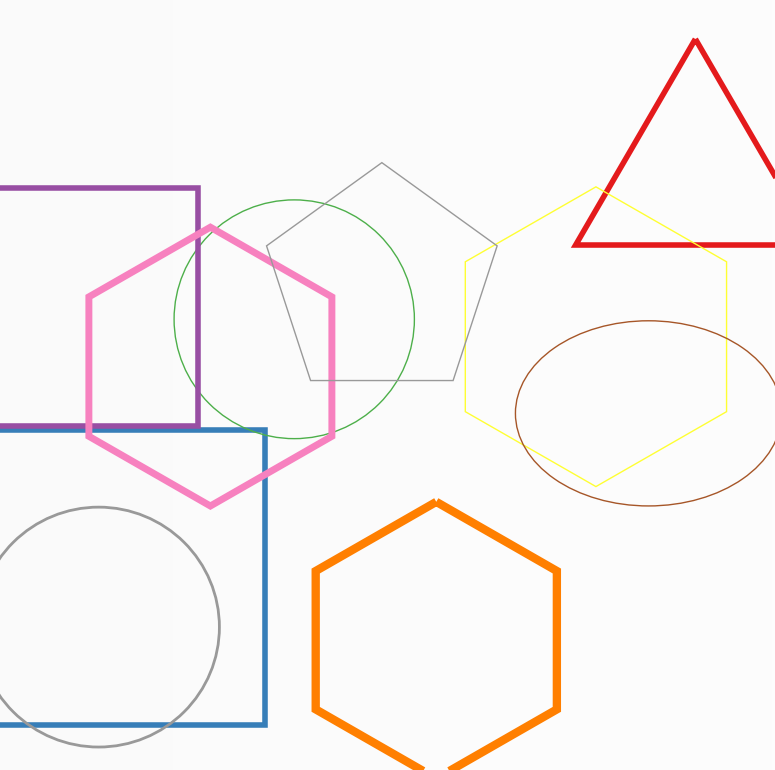[{"shape": "triangle", "thickness": 2, "radius": 0.89, "center": [0.897, 0.771]}, {"shape": "square", "thickness": 2, "radius": 0.96, "center": [0.151, 0.25]}, {"shape": "circle", "thickness": 0.5, "radius": 0.78, "center": [0.38, 0.585]}, {"shape": "square", "thickness": 2, "radius": 0.77, "center": [0.102, 0.601]}, {"shape": "hexagon", "thickness": 3, "radius": 0.9, "center": [0.563, 0.169]}, {"shape": "hexagon", "thickness": 0.5, "radius": 0.97, "center": [0.769, 0.563]}, {"shape": "oval", "thickness": 0.5, "radius": 0.86, "center": [0.837, 0.463]}, {"shape": "hexagon", "thickness": 2.5, "radius": 0.91, "center": [0.271, 0.524]}, {"shape": "pentagon", "thickness": 0.5, "radius": 0.78, "center": [0.493, 0.632]}, {"shape": "circle", "thickness": 1, "radius": 0.78, "center": [0.127, 0.186]}]